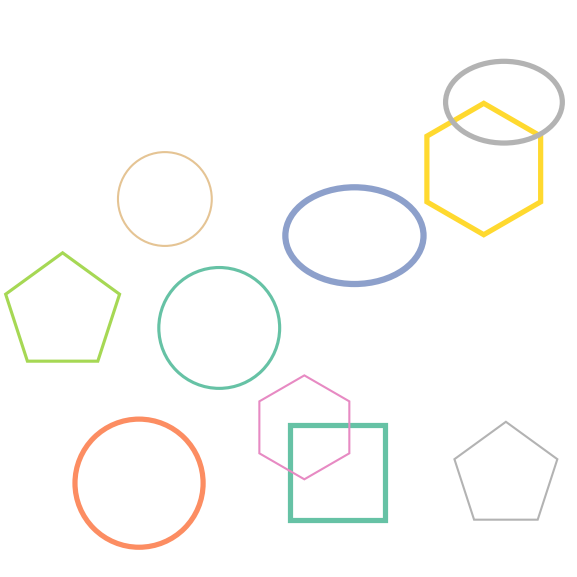[{"shape": "circle", "thickness": 1.5, "radius": 0.52, "center": [0.38, 0.431]}, {"shape": "square", "thickness": 2.5, "radius": 0.41, "center": [0.585, 0.181]}, {"shape": "circle", "thickness": 2.5, "radius": 0.55, "center": [0.241, 0.162]}, {"shape": "oval", "thickness": 3, "radius": 0.6, "center": [0.614, 0.591]}, {"shape": "hexagon", "thickness": 1, "radius": 0.45, "center": [0.527, 0.259]}, {"shape": "pentagon", "thickness": 1.5, "radius": 0.52, "center": [0.108, 0.458]}, {"shape": "hexagon", "thickness": 2.5, "radius": 0.57, "center": [0.838, 0.706]}, {"shape": "circle", "thickness": 1, "radius": 0.41, "center": [0.285, 0.655]}, {"shape": "pentagon", "thickness": 1, "radius": 0.47, "center": [0.876, 0.175]}, {"shape": "oval", "thickness": 2.5, "radius": 0.51, "center": [0.873, 0.822]}]